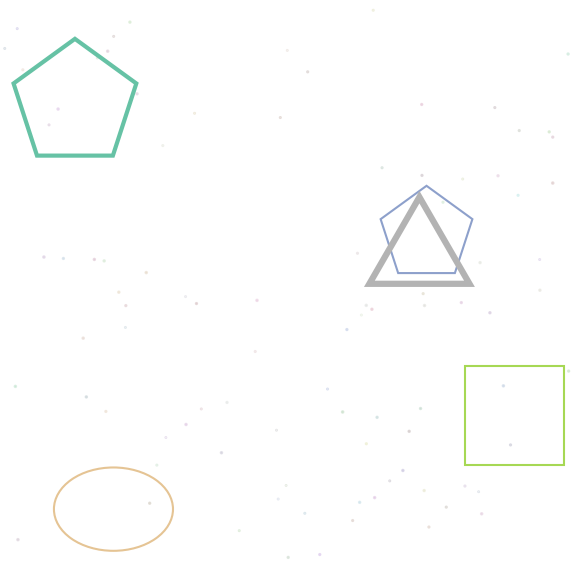[{"shape": "pentagon", "thickness": 2, "radius": 0.56, "center": [0.13, 0.82]}, {"shape": "pentagon", "thickness": 1, "radius": 0.42, "center": [0.739, 0.594]}, {"shape": "square", "thickness": 1, "radius": 0.43, "center": [0.891, 0.28]}, {"shape": "oval", "thickness": 1, "radius": 0.52, "center": [0.196, 0.117]}, {"shape": "triangle", "thickness": 3, "radius": 0.5, "center": [0.726, 0.558]}]